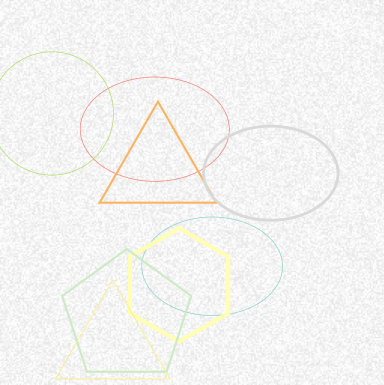[{"shape": "oval", "thickness": 0.5, "radius": 0.91, "center": [0.551, 0.308]}, {"shape": "hexagon", "thickness": 3, "radius": 0.74, "center": [0.465, 0.26]}, {"shape": "oval", "thickness": 0.5, "radius": 0.97, "center": [0.402, 0.664]}, {"shape": "triangle", "thickness": 1.5, "radius": 0.87, "center": [0.41, 0.561]}, {"shape": "circle", "thickness": 0.5, "radius": 0.8, "center": [0.135, 0.705]}, {"shape": "oval", "thickness": 2, "radius": 0.87, "center": [0.703, 0.55]}, {"shape": "pentagon", "thickness": 1.5, "radius": 0.88, "center": [0.329, 0.177]}, {"shape": "triangle", "thickness": 0.5, "radius": 0.86, "center": [0.293, 0.101]}]